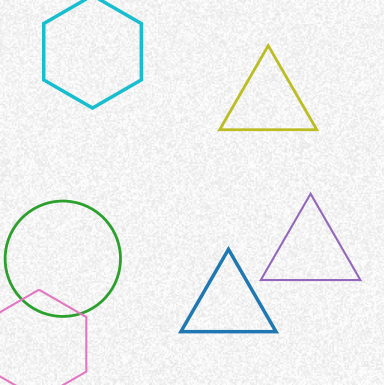[{"shape": "triangle", "thickness": 2.5, "radius": 0.71, "center": [0.593, 0.21]}, {"shape": "circle", "thickness": 2, "radius": 0.75, "center": [0.163, 0.328]}, {"shape": "triangle", "thickness": 1.5, "radius": 0.75, "center": [0.807, 0.347]}, {"shape": "hexagon", "thickness": 1.5, "radius": 0.71, "center": [0.101, 0.106]}, {"shape": "triangle", "thickness": 2, "radius": 0.73, "center": [0.697, 0.736]}, {"shape": "hexagon", "thickness": 2.5, "radius": 0.73, "center": [0.24, 0.866]}]